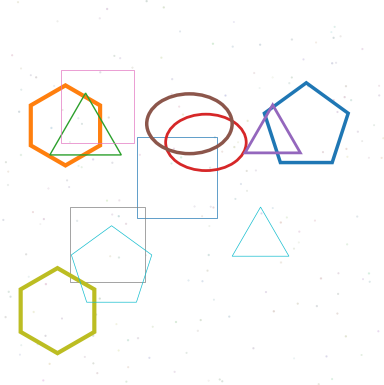[{"shape": "pentagon", "thickness": 2.5, "radius": 0.57, "center": [0.796, 0.67]}, {"shape": "square", "thickness": 0.5, "radius": 0.52, "center": [0.46, 0.539]}, {"shape": "hexagon", "thickness": 3, "radius": 0.52, "center": [0.17, 0.674]}, {"shape": "triangle", "thickness": 1, "radius": 0.54, "center": [0.222, 0.651]}, {"shape": "oval", "thickness": 2, "radius": 0.52, "center": [0.535, 0.63]}, {"shape": "triangle", "thickness": 2, "radius": 0.42, "center": [0.708, 0.644]}, {"shape": "oval", "thickness": 2.5, "radius": 0.55, "center": [0.492, 0.679]}, {"shape": "square", "thickness": 0.5, "radius": 0.48, "center": [0.254, 0.724]}, {"shape": "square", "thickness": 0.5, "radius": 0.48, "center": [0.279, 0.364]}, {"shape": "hexagon", "thickness": 3, "radius": 0.55, "center": [0.149, 0.193]}, {"shape": "pentagon", "thickness": 0.5, "radius": 0.55, "center": [0.29, 0.304]}, {"shape": "triangle", "thickness": 0.5, "radius": 0.43, "center": [0.677, 0.377]}]